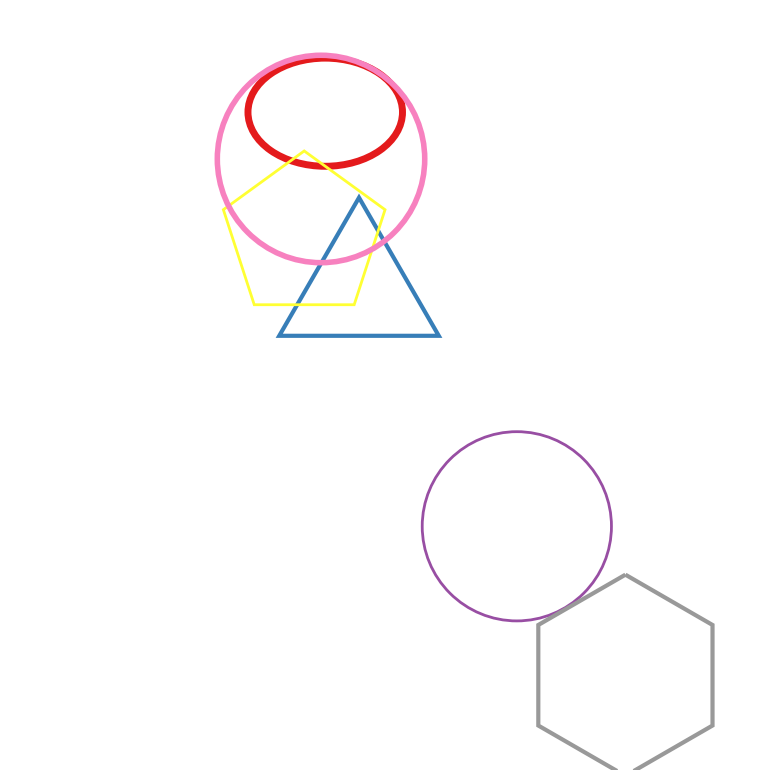[{"shape": "oval", "thickness": 2.5, "radius": 0.5, "center": [0.422, 0.854]}, {"shape": "triangle", "thickness": 1.5, "radius": 0.6, "center": [0.466, 0.624]}, {"shape": "circle", "thickness": 1, "radius": 0.61, "center": [0.671, 0.317]}, {"shape": "pentagon", "thickness": 1, "radius": 0.55, "center": [0.395, 0.694]}, {"shape": "circle", "thickness": 2, "radius": 0.67, "center": [0.417, 0.794]}, {"shape": "hexagon", "thickness": 1.5, "radius": 0.65, "center": [0.812, 0.123]}]